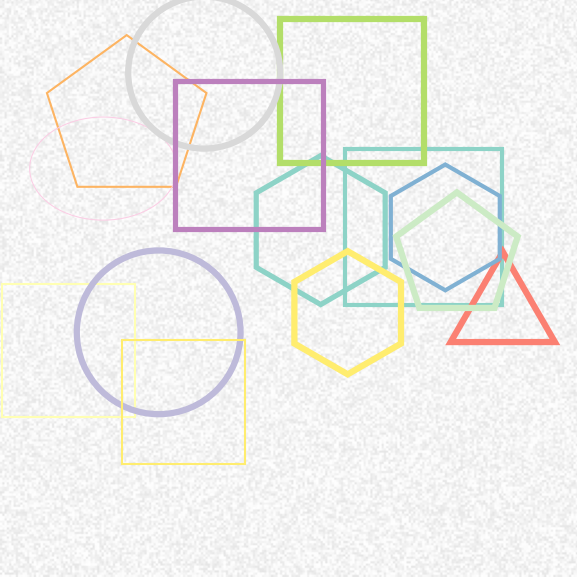[{"shape": "hexagon", "thickness": 2.5, "radius": 0.64, "center": [0.555, 0.601]}, {"shape": "square", "thickness": 2, "radius": 0.68, "center": [0.733, 0.606]}, {"shape": "square", "thickness": 1, "radius": 0.58, "center": [0.118, 0.391]}, {"shape": "circle", "thickness": 3, "radius": 0.71, "center": [0.275, 0.424]}, {"shape": "triangle", "thickness": 3, "radius": 0.52, "center": [0.871, 0.459]}, {"shape": "hexagon", "thickness": 2, "radius": 0.54, "center": [0.771, 0.605]}, {"shape": "pentagon", "thickness": 1, "radius": 0.73, "center": [0.219, 0.793]}, {"shape": "square", "thickness": 3, "radius": 0.63, "center": [0.61, 0.842]}, {"shape": "oval", "thickness": 0.5, "radius": 0.64, "center": [0.179, 0.707]}, {"shape": "circle", "thickness": 3, "radius": 0.66, "center": [0.354, 0.873]}, {"shape": "square", "thickness": 2.5, "radius": 0.64, "center": [0.431, 0.73]}, {"shape": "pentagon", "thickness": 3, "radius": 0.55, "center": [0.791, 0.555]}, {"shape": "hexagon", "thickness": 3, "radius": 0.53, "center": [0.602, 0.458]}, {"shape": "square", "thickness": 1, "radius": 0.53, "center": [0.318, 0.303]}]